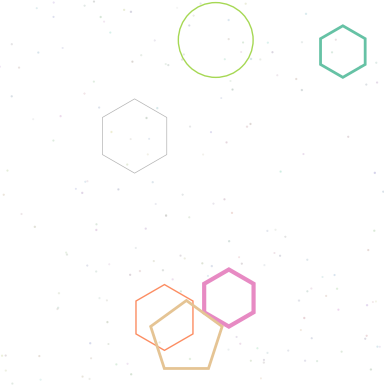[{"shape": "hexagon", "thickness": 2, "radius": 0.33, "center": [0.891, 0.866]}, {"shape": "hexagon", "thickness": 1, "radius": 0.43, "center": [0.427, 0.175]}, {"shape": "hexagon", "thickness": 3, "radius": 0.37, "center": [0.594, 0.226]}, {"shape": "circle", "thickness": 1, "radius": 0.49, "center": [0.56, 0.896]}, {"shape": "pentagon", "thickness": 2, "radius": 0.49, "center": [0.484, 0.122]}, {"shape": "hexagon", "thickness": 0.5, "radius": 0.48, "center": [0.35, 0.647]}]